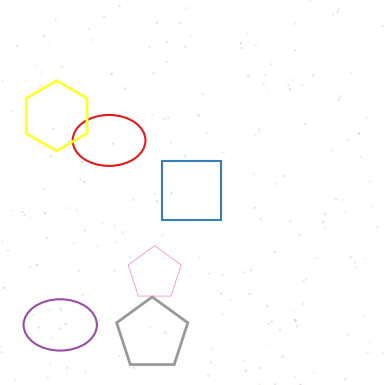[{"shape": "oval", "thickness": 1.5, "radius": 0.47, "center": [0.283, 0.635]}, {"shape": "square", "thickness": 1.5, "radius": 0.38, "center": [0.498, 0.506]}, {"shape": "oval", "thickness": 1.5, "radius": 0.48, "center": [0.156, 0.156]}, {"shape": "hexagon", "thickness": 2, "radius": 0.46, "center": [0.147, 0.699]}, {"shape": "pentagon", "thickness": 0.5, "radius": 0.36, "center": [0.402, 0.29]}, {"shape": "pentagon", "thickness": 2, "radius": 0.49, "center": [0.395, 0.132]}]